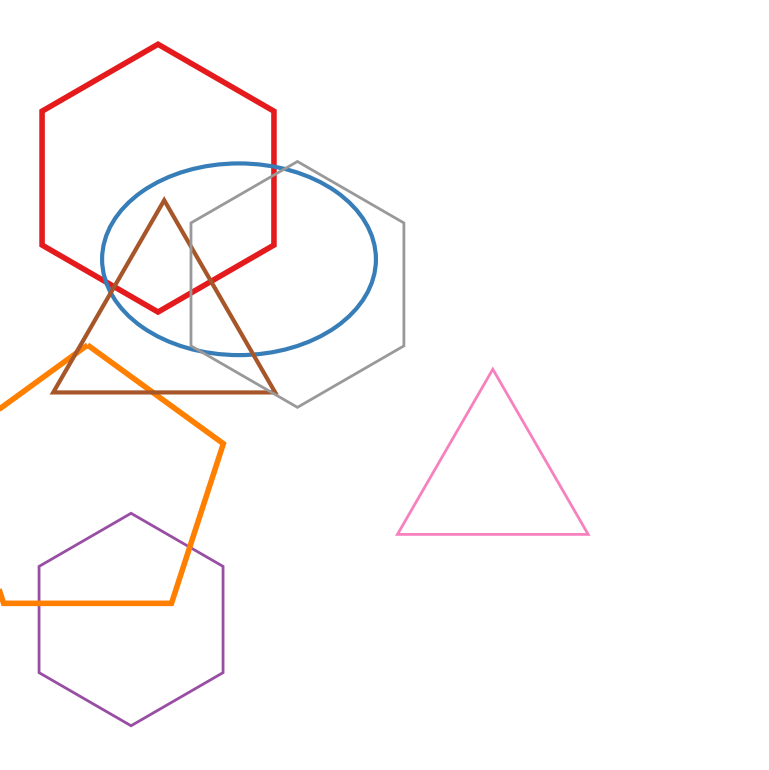[{"shape": "hexagon", "thickness": 2, "radius": 0.87, "center": [0.205, 0.769]}, {"shape": "oval", "thickness": 1.5, "radius": 0.89, "center": [0.31, 0.663]}, {"shape": "hexagon", "thickness": 1, "radius": 0.69, "center": [0.17, 0.195]}, {"shape": "pentagon", "thickness": 2, "radius": 0.93, "center": [0.114, 0.366]}, {"shape": "triangle", "thickness": 1.5, "radius": 0.83, "center": [0.213, 0.574]}, {"shape": "triangle", "thickness": 1, "radius": 0.72, "center": [0.64, 0.377]}, {"shape": "hexagon", "thickness": 1, "radius": 0.8, "center": [0.386, 0.631]}]